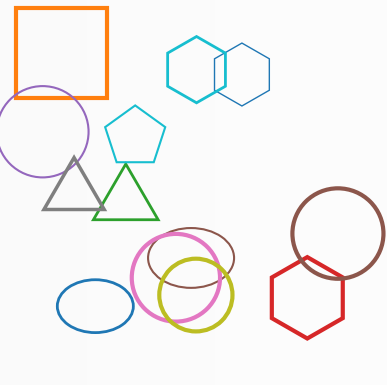[{"shape": "hexagon", "thickness": 1, "radius": 0.41, "center": [0.624, 0.806]}, {"shape": "oval", "thickness": 2, "radius": 0.49, "center": [0.246, 0.205]}, {"shape": "square", "thickness": 3, "radius": 0.59, "center": [0.159, 0.863]}, {"shape": "triangle", "thickness": 2, "radius": 0.48, "center": [0.325, 0.477]}, {"shape": "hexagon", "thickness": 3, "radius": 0.53, "center": [0.793, 0.226]}, {"shape": "circle", "thickness": 1.5, "radius": 0.59, "center": [0.11, 0.658]}, {"shape": "oval", "thickness": 1.5, "radius": 0.55, "center": [0.493, 0.33]}, {"shape": "circle", "thickness": 3, "radius": 0.59, "center": [0.872, 0.393]}, {"shape": "circle", "thickness": 3, "radius": 0.57, "center": [0.454, 0.279]}, {"shape": "triangle", "thickness": 2.5, "radius": 0.45, "center": [0.191, 0.501]}, {"shape": "circle", "thickness": 3, "radius": 0.47, "center": [0.505, 0.234]}, {"shape": "hexagon", "thickness": 2, "radius": 0.43, "center": [0.507, 0.819]}, {"shape": "pentagon", "thickness": 1.5, "radius": 0.41, "center": [0.349, 0.645]}]